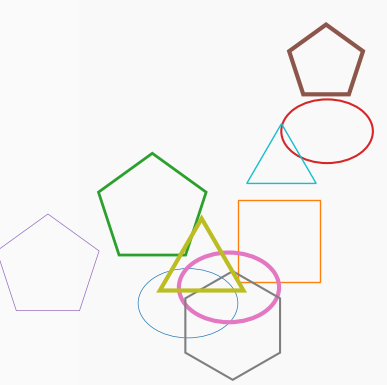[{"shape": "oval", "thickness": 0.5, "radius": 0.64, "center": [0.485, 0.212]}, {"shape": "square", "thickness": 1, "radius": 0.53, "center": [0.72, 0.375]}, {"shape": "pentagon", "thickness": 2, "radius": 0.73, "center": [0.393, 0.456]}, {"shape": "oval", "thickness": 1.5, "radius": 0.59, "center": [0.844, 0.659]}, {"shape": "pentagon", "thickness": 0.5, "radius": 0.69, "center": [0.124, 0.305]}, {"shape": "pentagon", "thickness": 3, "radius": 0.5, "center": [0.841, 0.836]}, {"shape": "oval", "thickness": 3, "radius": 0.65, "center": [0.591, 0.254]}, {"shape": "hexagon", "thickness": 1.5, "radius": 0.71, "center": [0.601, 0.155]}, {"shape": "triangle", "thickness": 3, "radius": 0.62, "center": [0.52, 0.308]}, {"shape": "triangle", "thickness": 1, "radius": 0.52, "center": [0.726, 0.575]}]